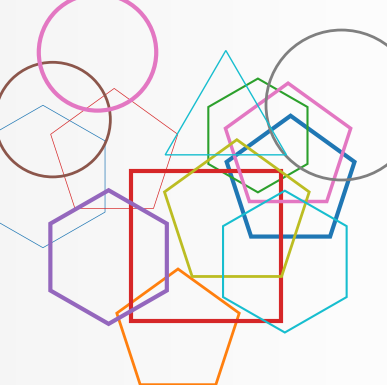[{"shape": "hexagon", "thickness": 0.5, "radius": 0.93, "center": [0.111, 0.542]}, {"shape": "pentagon", "thickness": 3, "radius": 0.87, "center": [0.75, 0.526]}, {"shape": "pentagon", "thickness": 2, "radius": 0.83, "center": [0.459, 0.135]}, {"shape": "hexagon", "thickness": 1.5, "radius": 0.74, "center": [0.666, 0.648]}, {"shape": "pentagon", "thickness": 0.5, "radius": 0.86, "center": [0.295, 0.598]}, {"shape": "square", "thickness": 3, "radius": 0.97, "center": [0.532, 0.361]}, {"shape": "hexagon", "thickness": 3, "radius": 0.87, "center": [0.28, 0.332]}, {"shape": "circle", "thickness": 2, "radius": 0.74, "center": [0.136, 0.689]}, {"shape": "pentagon", "thickness": 2.5, "radius": 0.85, "center": [0.743, 0.614]}, {"shape": "circle", "thickness": 3, "radius": 0.76, "center": [0.252, 0.864]}, {"shape": "circle", "thickness": 2, "radius": 0.97, "center": [0.881, 0.727]}, {"shape": "pentagon", "thickness": 2, "radius": 0.98, "center": [0.611, 0.441]}, {"shape": "triangle", "thickness": 1, "radius": 0.9, "center": [0.583, 0.688]}, {"shape": "hexagon", "thickness": 1.5, "radius": 0.92, "center": [0.735, 0.321]}]